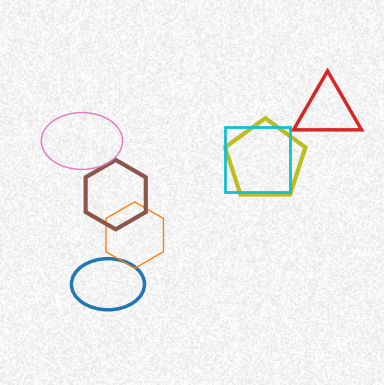[{"shape": "oval", "thickness": 2.5, "radius": 0.47, "center": [0.28, 0.262]}, {"shape": "hexagon", "thickness": 1, "radius": 0.43, "center": [0.35, 0.389]}, {"shape": "triangle", "thickness": 2.5, "radius": 0.51, "center": [0.851, 0.714]}, {"shape": "hexagon", "thickness": 3, "radius": 0.45, "center": [0.301, 0.494]}, {"shape": "oval", "thickness": 1, "radius": 0.53, "center": [0.213, 0.634]}, {"shape": "pentagon", "thickness": 3, "radius": 0.55, "center": [0.689, 0.583]}, {"shape": "square", "thickness": 2, "radius": 0.42, "center": [0.669, 0.586]}]